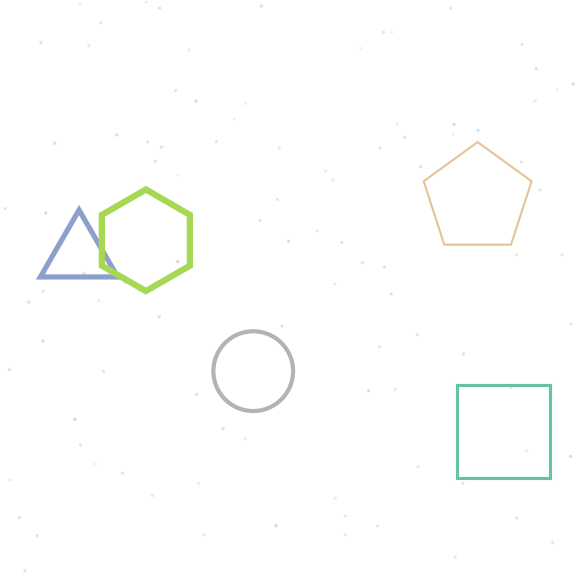[{"shape": "square", "thickness": 1.5, "radius": 0.4, "center": [0.872, 0.251]}, {"shape": "triangle", "thickness": 2.5, "radius": 0.39, "center": [0.137, 0.558]}, {"shape": "hexagon", "thickness": 3, "radius": 0.44, "center": [0.253, 0.583]}, {"shape": "pentagon", "thickness": 1, "radius": 0.49, "center": [0.827, 0.655]}, {"shape": "circle", "thickness": 2, "radius": 0.35, "center": [0.439, 0.356]}]